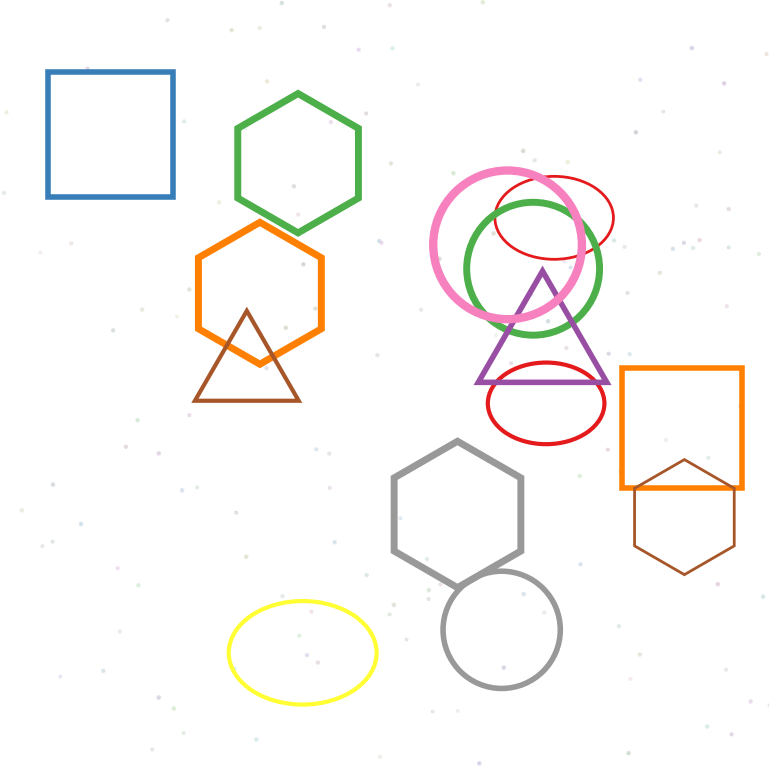[{"shape": "oval", "thickness": 1.5, "radius": 0.38, "center": [0.709, 0.476]}, {"shape": "oval", "thickness": 1, "radius": 0.38, "center": [0.72, 0.717]}, {"shape": "square", "thickness": 2, "radius": 0.41, "center": [0.143, 0.825]}, {"shape": "circle", "thickness": 2.5, "radius": 0.43, "center": [0.692, 0.651]}, {"shape": "hexagon", "thickness": 2.5, "radius": 0.45, "center": [0.387, 0.788]}, {"shape": "triangle", "thickness": 2, "radius": 0.48, "center": [0.705, 0.552]}, {"shape": "hexagon", "thickness": 2.5, "radius": 0.46, "center": [0.338, 0.619]}, {"shape": "square", "thickness": 2, "radius": 0.39, "center": [0.886, 0.444]}, {"shape": "oval", "thickness": 1.5, "radius": 0.48, "center": [0.393, 0.152]}, {"shape": "hexagon", "thickness": 1, "radius": 0.37, "center": [0.889, 0.328]}, {"shape": "triangle", "thickness": 1.5, "radius": 0.39, "center": [0.321, 0.518]}, {"shape": "circle", "thickness": 3, "radius": 0.48, "center": [0.659, 0.682]}, {"shape": "circle", "thickness": 2, "radius": 0.38, "center": [0.652, 0.182]}, {"shape": "hexagon", "thickness": 2.5, "radius": 0.48, "center": [0.594, 0.332]}]